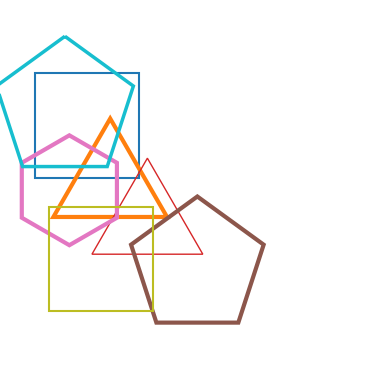[{"shape": "square", "thickness": 1.5, "radius": 0.68, "center": [0.226, 0.674]}, {"shape": "triangle", "thickness": 3, "radius": 0.85, "center": [0.286, 0.522]}, {"shape": "triangle", "thickness": 1, "radius": 0.83, "center": [0.383, 0.423]}, {"shape": "pentagon", "thickness": 3, "radius": 0.91, "center": [0.513, 0.309]}, {"shape": "hexagon", "thickness": 3, "radius": 0.71, "center": [0.18, 0.506]}, {"shape": "square", "thickness": 1.5, "radius": 0.68, "center": [0.262, 0.327]}, {"shape": "pentagon", "thickness": 2.5, "radius": 0.94, "center": [0.169, 0.719]}]